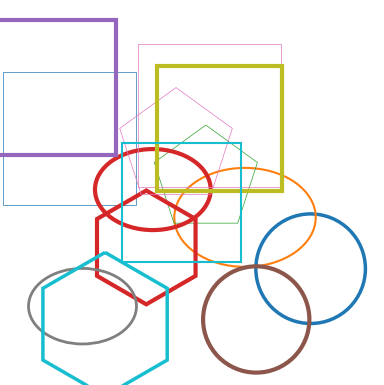[{"shape": "circle", "thickness": 2.5, "radius": 0.71, "center": [0.807, 0.302]}, {"shape": "square", "thickness": 0.5, "radius": 0.87, "center": [0.18, 0.641]}, {"shape": "oval", "thickness": 1.5, "radius": 0.92, "center": [0.636, 0.435]}, {"shape": "pentagon", "thickness": 0.5, "radius": 0.7, "center": [0.535, 0.534]}, {"shape": "hexagon", "thickness": 3, "radius": 0.74, "center": [0.38, 0.357]}, {"shape": "oval", "thickness": 3, "radius": 0.75, "center": [0.397, 0.508]}, {"shape": "square", "thickness": 3, "radius": 0.88, "center": [0.125, 0.773]}, {"shape": "circle", "thickness": 3, "radius": 0.69, "center": [0.666, 0.17]}, {"shape": "square", "thickness": 0.5, "radius": 0.93, "center": [0.543, 0.7]}, {"shape": "pentagon", "thickness": 0.5, "radius": 0.77, "center": [0.457, 0.619]}, {"shape": "oval", "thickness": 2, "radius": 0.7, "center": [0.214, 0.205]}, {"shape": "square", "thickness": 3, "radius": 0.81, "center": [0.571, 0.666]}, {"shape": "hexagon", "thickness": 2.5, "radius": 0.93, "center": [0.273, 0.158]}, {"shape": "square", "thickness": 1.5, "radius": 0.77, "center": [0.471, 0.474]}]